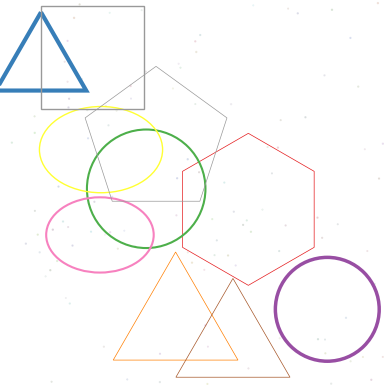[{"shape": "hexagon", "thickness": 0.5, "radius": 0.99, "center": [0.645, 0.456]}, {"shape": "triangle", "thickness": 3, "radius": 0.68, "center": [0.106, 0.833]}, {"shape": "circle", "thickness": 1.5, "radius": 0.77, "center": [0.38, 0.51]}, {"shape": "circle", "thickness": 2.5, "radius": 0.67, "center": [0.85, 0.197]}, {"shape": "triangle", "thickness": 0.5, "radius": 0.94, "center": [0.456, 0.158]}, {"shape": "oval", "thickness": 1, "radius": 0.8, "center": [0.262, 0.611]}, {"shape": "triangle", "thickness": 0.5, "radius": 0.86, "center": [0.605, 0.106]}, {"shape": "oval", "thickness": 1.5, "radius": 0.7, "center": [0.26, 0.39]}, {"shape": "square", "thickness": 1, "radius": 0.67, "center": [0.241, 0.851]}, {"shape": "pentagon", "thickness": 0.5, "radius": 0.97, "center": [0.405, 0.634]}]